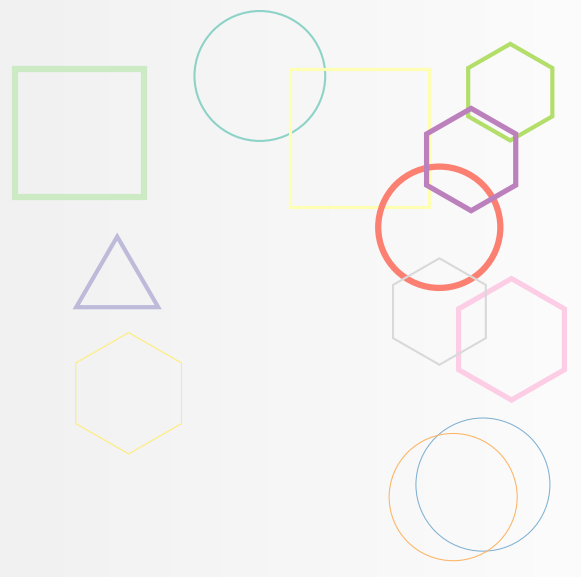[{"shape": "circle", "thickness": 1, "radius": 0.56, "center": [0.447, 0.868]}, {"shape": "square", "thickness": 1.5, "radius": 0.6, "center": [0.618, 0.761]}, {"shape": "triangle", "thickness": 2, "radius": 0.41, "center": [0.202, 0.508]}, {"shape": "circle", "thickness": 3, "radius": 0.53, "center": [0.756, 0.606]}, {"shape": "circle", "thickness": 0.5, "radius": 0.58, "center": [0.831, 0.16]}, {"shape": "circle", "thickness": 0.5, "radius": 0.55, "center": [0.78, 0.138]}, {"shape": "hexagon", "thickness": 2, "radius": 0.42, "center": [0.878, 0.839]}, {"shape": "hexagon", "thickness": 2.5, "radius": 0.53, "center": [0.88, 0.412]}, {"shape": "hexagon", "thickness": 1, "radius": 0.46, "center": [0.756, 0.46]}, {"shape": "hexagon", "thickness": 2.5, "radius": 0.44, "center": [0.811, 0.723]}, {"shape": "square", "thickness": 3, "radius": 0.56, "center": [0.137, 0.769]}, {"shape": "hexagon", "thickness": 0.5, "radius": 0.53, "center": [0.221, 0.318]}]